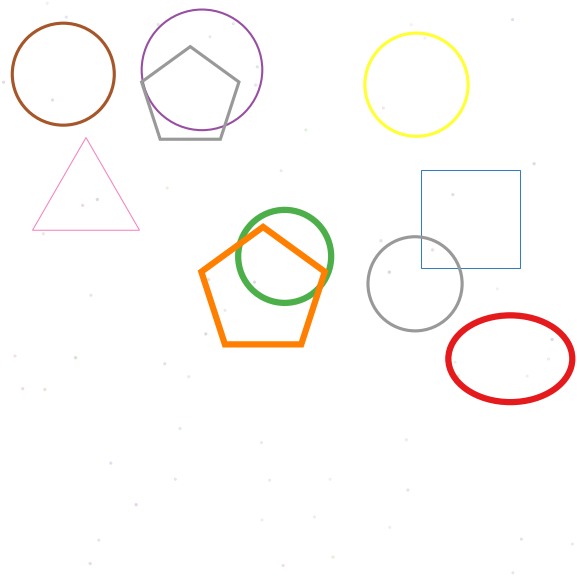[{"shape": "oval", "thickness": 3, "radius": 0.54, "center": [0.884, 0.378]}, {"shape": "square", "thickness": 0.5, "radius": 0.43, "center": [0.815, 0.62]}, {"shape": "circle", "thickness": 3, "radius": 0.4, "center": [0.493, 0.555]}, {"shape": "circle", "thickness": 1, "radius": 0.52, "center": [0.35, 0.878]}, {"shape": "pentagon", "thickness": 3, "radius": 0.56, "center": [0.456, 0.494]}, {"shape": "circle", "thickness": 1.5, "radius": 0.45, "center": [0.721, 0.852]}, {"shape": "circle", "thickness": 1.5, "radius": 0.44, "center": [0.11, 0.871]}, {"shape": "triangle", "thickness": 0.5, "radius": 0.53, "center": [0.149, 0.654]}, {"shape": "circle", "thickness": 1.5, "radius": 0.41, "center": [0.719, 0.508]}, {"shape": "pentagon", "thickness": 1.5, "radius": 0.44, "center": [0.329, 0.83]}]